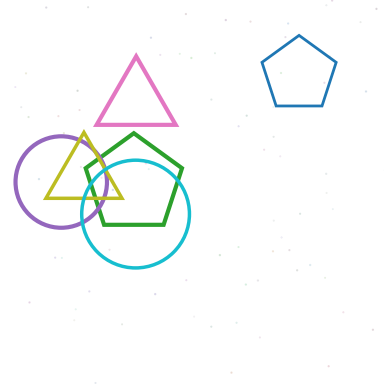[{"shape": "pentagon", "thickness": 2, "radius": 0.51, "center": [0.777, 0.807]}, {"shape": "pentagon", "thickness": 3, "radius": 0.66, "center": [0.348, 0.522]}, {"shape": "circle", "thickness": 3, "radius": 0.59, "center": [0.159, 0.527]}, {"shape": "triangle", "thickness": 3, "radius": 0.59, "center": [0.354, 0.735]}, {"shape": "triangle", "thickness": 2.5, "radius": 0.57, "center": [0.218, 0.542]}, {"shape": "circle", "thickness": 2.5, "radius": 0.7, "center": [0.352, 0.444]}]